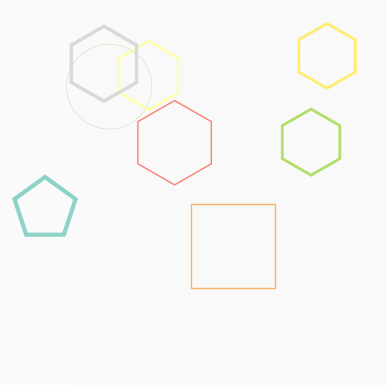[{"shape": "pentagon", "thickness": 3, "radius": 0.41, "center": [0.116, 0.457]}, {"shape": "hexagon", "thickness": 2, "radius": 0.45, "center": [0.384, 0.804]}, {"shape": "hexagon", "thickness": 1, "radius": 0.55, "center": [0.451, 0.629]}, {"shape": "square", "thickness": 1, "radius": 0.54, "center": [0.6, 0.361]}, {"shape": "hexagon", "thickness": 2, "radius": 0.43, "center": [0.803, 0.631]}, {"shape": "hexagon", "thickness": 2.5, "radius": 0.49, "center": [0.268, 0.834]}, {"shape": "circle", "thickness": 0.5, "radius": 0.55, "center": [0.282, 0.775]}, {"shape": "hexagon", "thickness": 2, "radius": 0.42, "center": [0.844, 0.855]}]